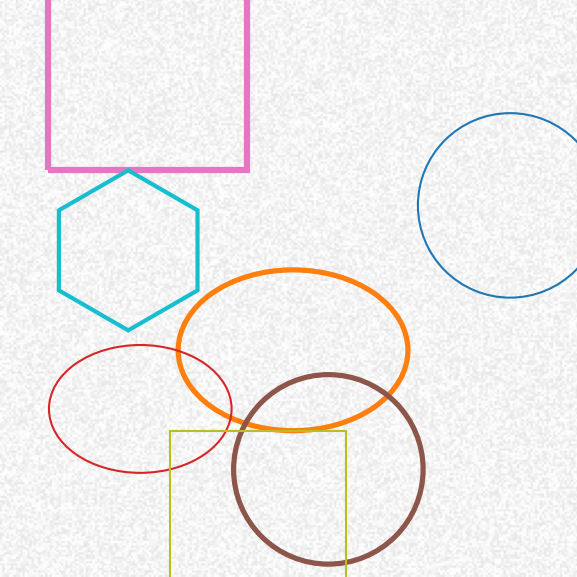[{"shape": "circle", "thickness": 1, "radius": 0.8, "center": [0.883, 0.643]}, {"shape": "oval", "thickness": 2.5, "radius": 0.99, "center": [0.507, 0.393]}, {"shape": "oval", "thickness": 1, "radius": 0.79, "center": [0.243, 0.291]}, {"shape": "circle", "thickness": 2.5, "radius": 0.82, "center": [0.569, 0.186]}, {"shape": "square", "thickness": 3, "radius": 0.86, "center": [0.256, 0.877]}, {"shape": "square", "thickness": 1, "radius": 0.76, "center": [0.446, 0.1]}, {"shape": "hexagon", "thickness": 2, "radius": 0.69, "center": [0.222, 0.566]}]